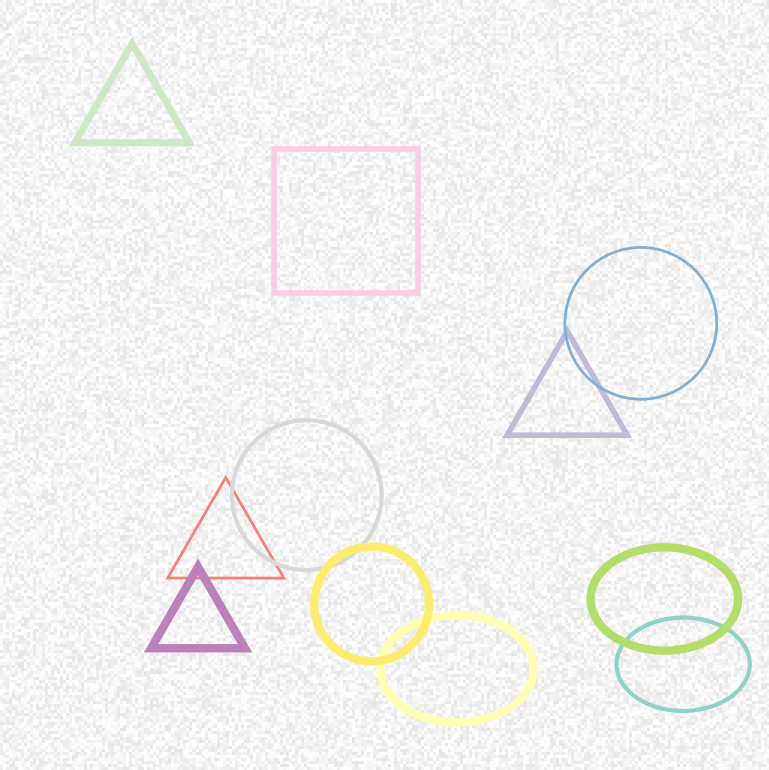[{"shape": "oval", "thickness": 1.5, "radius": 0.43, "center": [0.887, 0.137]}, {"shape": "oval", "thickness": 3, "radius": 0.5, "center": [0.594, 0.131]}, {"shape": "triangle", "thickness": 2, "radius": 0.45, "center": [0.737, 0.48]}, {"shape": "triangle", "thickness": 1, "radius": 0.44, "center": [0.293, 0.293]}, {"shape": "circle", "thickness": 1, "radius": 0.49, "center": [0.832, 0.58]}, {"shape": "oval", "thickness": 3, "radius": 0.48, "center": [0.863, 0.222]}, {"shape": "square", "thickness": 2, "radius": 0.47, "center": [0.45, 0.713]}, {"shape": "circle", "thickness": 1.5, "radius": 0.49, "center": [0.398, 0.357]}, {"shape": "triangle", "thickness": 3, "radius": 0.35, "center": [0.257, 0.193]}, {"shape": "triangle", "thickness": 2.5, "radius": 0.43, "center": [0.172, 0.858]}, {"shape": "circle", "thickness": 3, "radius": 0.37, "center": [0.483, 0.216]}]